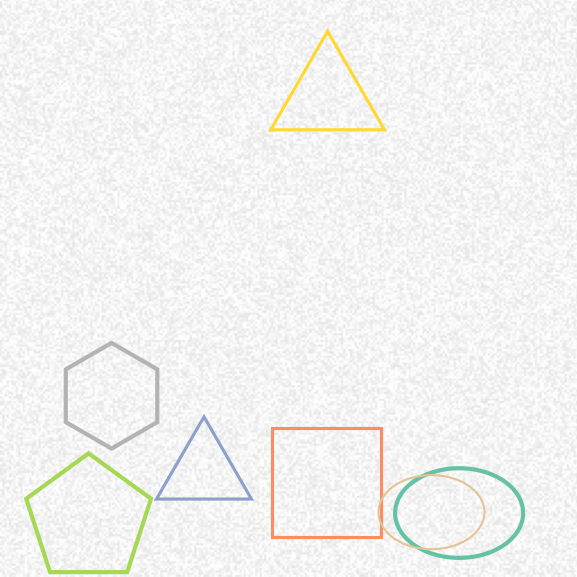[{"shape": "oval", "thickness": 2, "radius": 0.55, "center": [0.795, 0.111]}, {"shape": "square", "thickness": 1.5, "radius": 0.47, "center": [0.566, 0.163]}, {"shape": "triangle", "thickness": 1.5, "radius": 0.47, "center": [0.353, 0.182]}, {"shape": "pentagon", "thickness": 2, "radius": 0.57, "center": [0.153, 0.1]}, {"shape": "triangle", "thickness": 1.5, "radius": 0.57, "center": [0.567, 0.831]}, {"shape": "oval", "thickness": 1, "radius": 0.46, "center": [0.747, 0.112]}, {"shape": "hexagon", "thickness": 2, "radius": 0.46, "center": [0.193, 0.314]}]